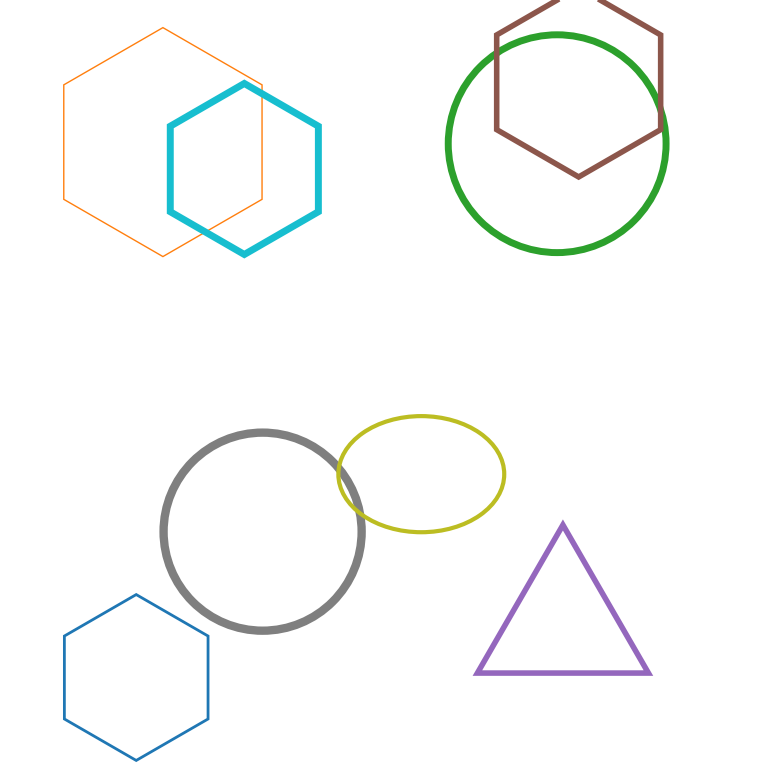[{"shape": "hexagon", "thickness": 1, "radius": 0.54, "center": [0.177, 0.12]}, {"shape": "hexagon", "thickness": 0.5, "radius": 0.74, "center": [0.212, 0.815]}, {"shape": "circle", "thickness": 2.5, "radius": 0.71, "center": [0.724, 0.813]}, {"shape": "triangle", "thickness": 2, "radius": 0.64, "center": [0.731, 0.19]}, {"shape": "hexagon", "thickness": 2, "radius": 0.61, "center": [0.752, 0.893]}, {"shape": "circle", "thickness": 3, "radius": 0.64, "center": [0.341, 0.31]}, {"shape": "oval", "thickness": 1.5, "radius": 0.54, "center": [0.547, 0.384]}, {"shape": "hexagon", "thickness": 2.5, "radius": 0.56, "center": [0.317, 0.781]}]